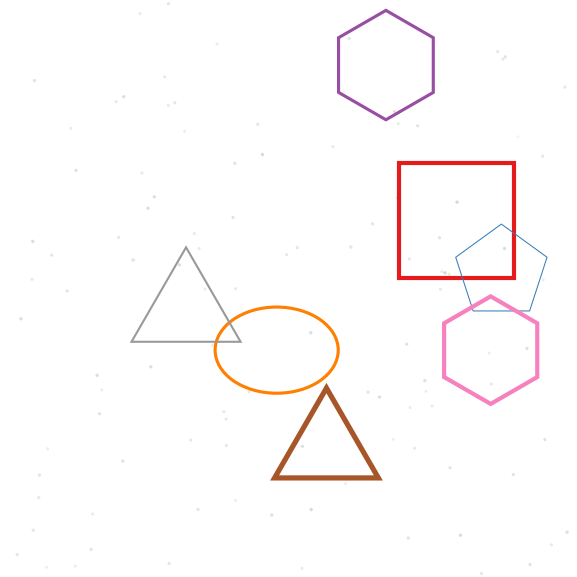[{"shape": "square", "thickness": 2, "radius": 0.5, "center": [0.791, 0.617]}, {"shape": "pentagon", "thickness": 0.5, "radius": 0.42, "center": [0.868, 0.528]}, {"shape": "hexagon", "thickness": 1.5, "radius": 0.47, "center": [0.668, 0.886]}, {"shape": "oval", "thickness": 1.5, "radius": 0.53, "center": [0.479, 0.393]}, {"shape": "triangle", "thickness": 2.5, "radius": 0.52, "center": [0.565, 0.223]}, {"shape": "hexagon", "thickness": 2, "radius": 0.47, "center": [0.85, 0.393]}, {"shape": "triangle", "thickness": 1, "radius": 0.55, "center": [0.322, 0.462]}]